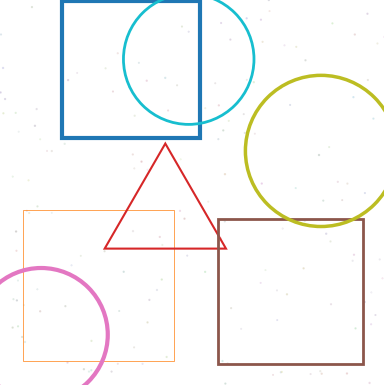[{"shape": "square", "thickness": 3, "radius": 0.89, "center": [0.34, 0.819]}, {"shape": "square", "thickness": 0.5, "radius": 0.98, "center": [0.255, 0.258]}, {"shape": "triangle", "thickness": 1.5, "radius": 0.91, "center": [0.429, 0.445]}, {"shape": "square", "thickness": 2, "radius": 0.94, "center": [0.754, 0.242]}, {"shape": "circle", "thickness": 3, "radius": 0.87, "center": [0.107, 0.131]}, {"shape": "circle", "thickness": 2.5, "radius": 0.98, "center": [0.834, 0.608]}, {"shape": "circle", "thickness": 2, "radius": 0.85, "center": [0.49, 0.846]}]